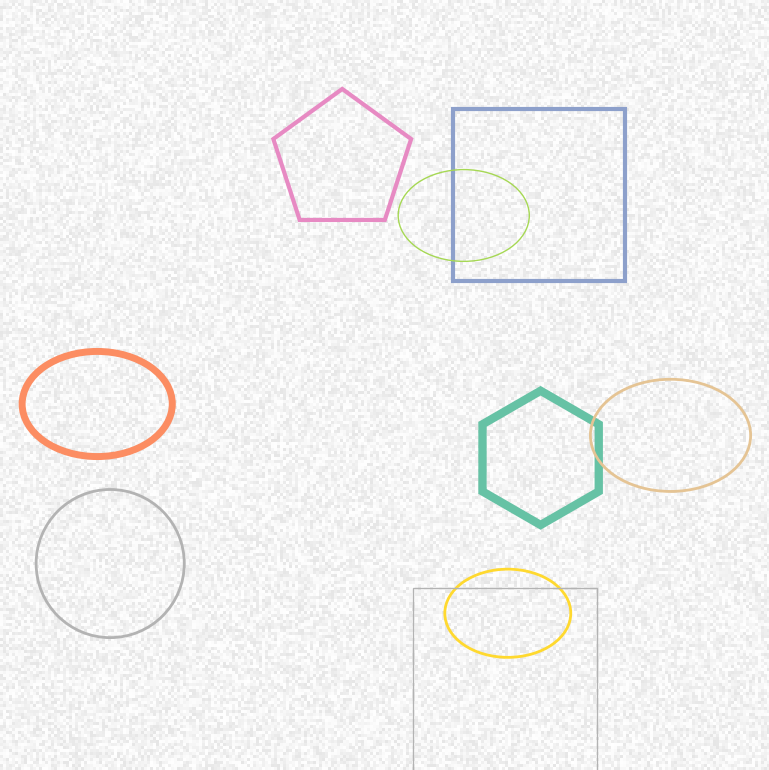[{"shape": "hexagon", "thickness": 3, "radius": 0.44, "center": [0.702, 0.405]}, {"shape": "oval", "thickness": 2.5, "radius": 0.49, "center": [0.126, 0.475]}, {"shape": "square", "thickness": 1.5, "radius": 0.56, "center": [0.7, 0.747]}, {"shape": "pentagon", "thickness": 1.5, "radius": 0.47, "center": [0.444, 0.79]}, {"shape": "oval", "thickness": 0.5, "radius": 0.43, "center": [0.602, 0.72]}, {"shape": "oval", "thickness": 1, "radius": 0.41, "center": [0.659, 0.204]}, {"shape": "oval", "thickness": 1, "radius": 0.52, "center": [0.871, 0.435]}, {"shape": "square", "thickness": 0.5, "radius": 0.6, "center": [0.656, 0.117]}, {"shape": "circle", "thickness": 1, "radius": 0.48, "center": [0.143, 0.268]}]